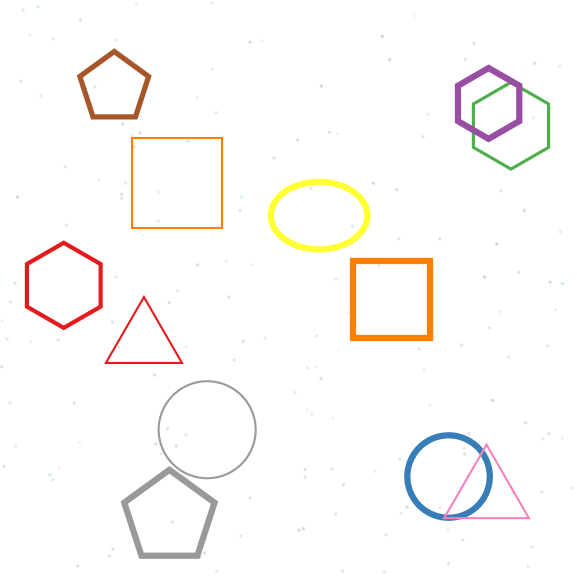[{"shape": "hexagon", "thickness": 2, "radius": 0.37, "center": [0.11, 0.505]}, {"shape": "triangle", "thickness": 1, "radius": 0.38, "center": [0.249, 0.409]}, {"shape": "circle", "thickness": 3, "radius": 0.36, "center": [0.777, 0.174]}, {"shape": "hexagon", "thickness": 1.5, "radius": 0.38, "center": [0.885, 0.781]}, {"shape": "hexagon", "thickness": 3, "radius": 0.31, "center": [0.846, 0.82]}, {"shape": "square", "thickness": 1, "radius": 0.39, "center": [0.306, 0.682]}, {"shape": "square", "thickness": 3, "radius": 0.33, "center": [0.678, 0.481]}, {"shape": "oval", "thickness": 3, "radius": 0.42, "center": [0.553, 0.626]}, {"shape": "pentagon", "thickness": 2.5, "radius": 0.31, "center": [0.198, 0.847]}, {"shape": "triangle", "thickness": 1, "radius": 0.42, "center": [0.842, 0.144]}, {"shape": "pentagon", "thickness": 3, "radius": 0.41, "center": [0.293, 0.103]}, {"shape": "circle", "thickness": 1, "radius": 0.42, "center": [0.359, 0.255]}]